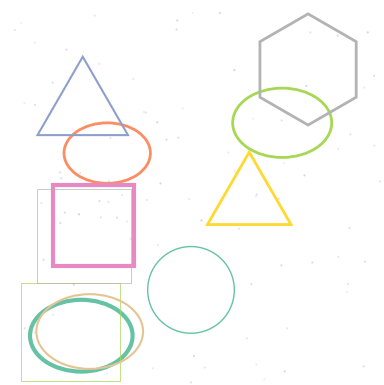[{"shape": "oval", "thickness": 3, "radius": 0.67, "center": [0.211, 0.128]}, {"shape": "circle", "thickness": 1, "radius": 0.56, "center": [0.496, 0.247]}, {"shape": "oval", "thickness": 2, "radius": 0.56, "center": [0.278, 0.602]}, {"shape": "triangle", "thickness": 1.5, "radius": 0.68, "center": [0.215, 0.717]}, {"shape": "square", "thickness": 3, "radius": 0.52, "center": [0.243, 0.415]}, {"shape": "square", "thickness": 0.5, "radius": 0.64, "center": [0.184, 0.137]}, {"shape": "oval", "thickness": 2, "radius": 0.64, "center": [0.733, 0.681]}, {"shape": "triangle", "thickness": 2, "radius": 0.63, "center": [0.647, 0.479]}, {"shape": "oval", "thickness": 1.5, "radius": 0.69, "center": [0.233, 0.139]}, {"shape": "hexagon", "thickness": 2, "radius": 0.72, "center": [0.8, 0.82]}, {"shape": "square", "thickness": 0.5, "radius": 0.6, "center": [0.218, 0.387]}]